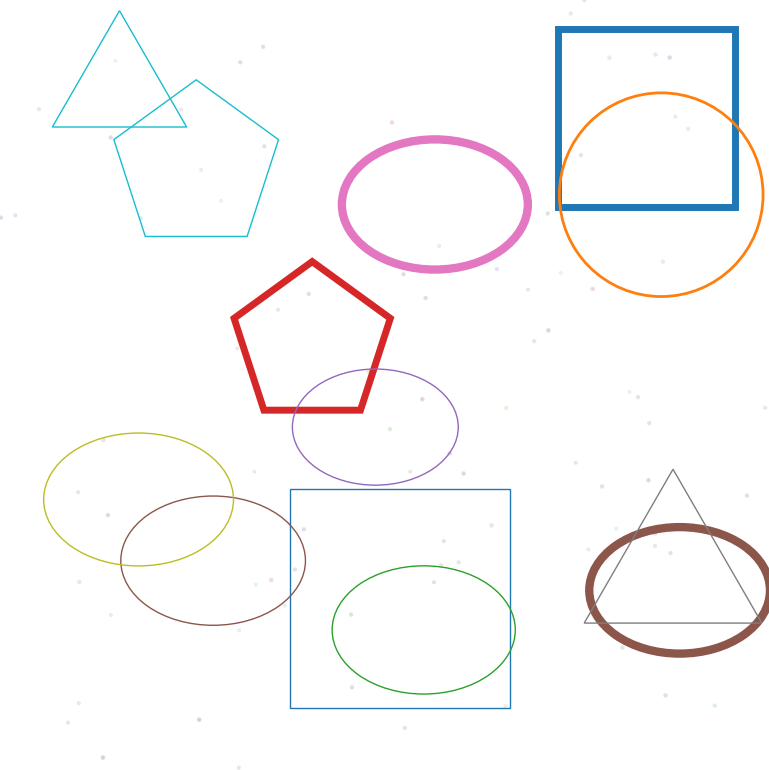[{"shape": "square", "thickness": 0.5, "radius": 0.71, "center": [0.52, 0.223]}, {"shape": "square", "thickness": 2.5, "radius": 0.58, "center": [0.84, 0.847]}, {"shape": "circle", "thickness": 1, "radius": 0.66, "center": [0.859, 0.747]}, {"shape": "oval", "thickness": 0.5, "radius": 0.59, "center": [0.55, 0.182]}, {"shape": "pentagon", "thickness": 2.5, "radius": 0.53, "center": [0.405, 0.554]}, {"shape": "oval", "thickness": 0.5, "radius": 0.54, "center": [0.487, 0.445]}, {"shape": "oval", "thickness": 3, "radius": 0.59, "center": [0.883, 0.233]}, {"shape": "oval", "thickness": 0.5, "radius": 0.6, "center": [0.277, 0.272]}, {"shape": "oval", "thickness": 3, "radius": 0.6, "center": [0.565, 0.734]}, {"shape": "triangle", "thickness": 0.5, "radius": 0.67, "center": [0.874, 0.257]}, {"shape": "oval", "thickness": 0.5, "radius": 0.62, "center": [0.18, 0.351]}, {"shape": "pentagon", "thickness": 0.5, "radius": 0.56, "center": [0.255, 0.784]}, {"shape": "triangle", "thickness": 0.5, "radius": 0.5, "center": [0.155, 0.885]}]